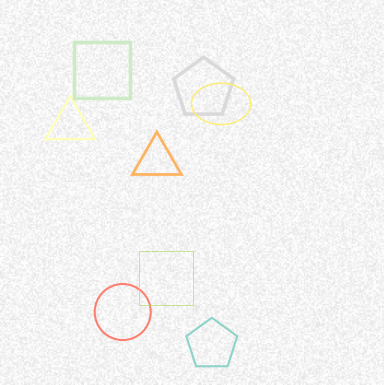[{"shape": "pentagon", "thickness": 1.5, "radius": 0.35, "center": [0.55, 0.105]}, {"shape": "triangle", "thickness": 1.5, "radius": 0.37, "center": [0.183, 0.676]}, {"shape": "circle", "thickness": 1.5, "radius": 0.36, "center": [0.319, 0.19]}, {"shape": "triangle", "thickness": 2, "radius": 0.37, "center": [0.407, 0.584]}, {"shape": "square", "thickness": 0.5, "radius": 0.35, "center": [0.431, 0.278]}, {"shape": "pentagon", "thickness": 2.5, "radius": 0.41, "center": [0.529, 0.77]}, {"shape": "square", "thickness": 2.5, "radius": 0.37, "center": [0.265, 0.819]}, {"shape": "oval", "thickness": 1, "radius": 0.38, "center": [0.574, 0.73]}]